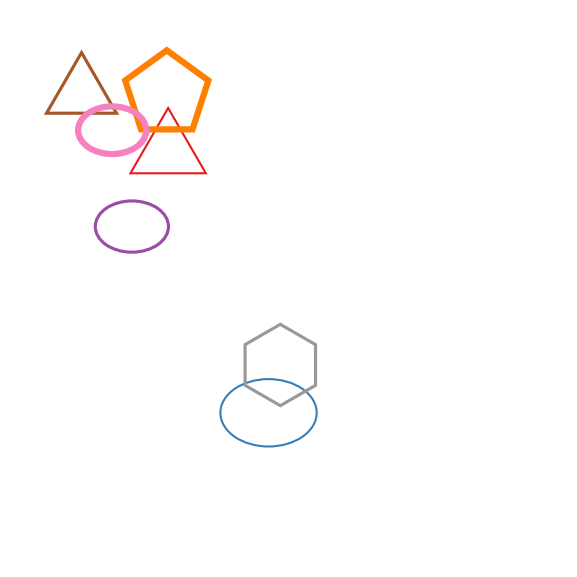[{"shape": "triangle", "thickness": 1, "radius": 0.38, "center": [0.291, 0.737]}, {"shape": "oval", "thickness": 1, "radius": 0.42, "center": [0.465, 0.284]}, {"shape": "oval", "thickness": 1.5, "radius": 0.32, "center": [0.228, 0.607]}, {"shape": "pentagon", "thickness": 3, "radius": 0.38, "center": [0.289, 0.836]}, {"shape": "triangle", "thickness": 1.5, "radius": 0.35, "center": [0.141, 0.838]}, {"shape": "oval", "thickness": 3, "radius": 0.29, "center": [0.194, 0.774]}, {"shape": "hexagon", "thickness": 1.5, "radius": 0.35, "center": [0.485, 0.367]}]